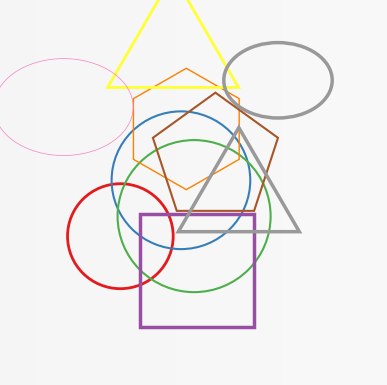[{"shape": "circle", "thickness": 2, "radius": 0.68, "center": [0.311, 0.386]}, {"shape": "circle", "thickness": 1.5, "radius": 0.89, "center": [0.467, 0.532]}, {"shape": "circle", "thickness": 1.5, "radius": 0.99, "center": [0.501, 0.439]}, {"shape": "square", "thickness": 2.5, "radius": 0.73, "center": [0.508, 0.298]}, {"shape": "hexagon", "thickness": 1, "radius": 0.79, "center": [0.481, 0.665]}, {"shape": "triangle", "thickness": 2, "radius": 0.98, "center": [0.447, 0.87]}, {"shape": "pentagon", "thickness": 1.5, "radius": 0.85, "center": [0.556, 0.59]}, {"shape": "oval", "thickness": 0.5, "radius": 0.9, "center": [0.164, 0.722]}, {"shape": "triangle", "thickness": 2.5, "radius": 0.9, "center": [0.616, 0.488]}, {"shape": "oval", "thickness": 2.5, "radius": 0.7, "center": [0.717, 0.791]}]